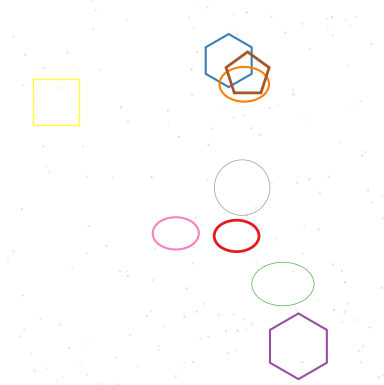[{"shape": "oval", "thickness": 2, "radius": 0.29, "center": [0.615, 0.387]}, {"shape": "hexagon", "thickness": 1.5, "radius": 0.34, "center": [0.594, 0.843]}, {"shape": "oval", "thickness": 0.5, "radius": 0.4, "center": [0.735, 0.262]}, {"shape": "hexagon", "thickness": 1.5, "radius": 0.43, "center": [0.775, 0.1]}, {"shape": "oval", "thickness": 1.5, "radius": 0.32, "center": [0.634, 0.781]}, {"shape": "square", "thickness": 1, "radius": 0.3, "center": [0.146, 0.735]}, {"shape": "pentagon", "thickness": 2, "radius": 0.29, "center": [0.643, 0.806]}, {"shape": "oval", "thickness": 1.5, "radius": 0.3, "center": [0.457, 0.394]}, {"shape": "circle", "thickness": 0.5, "radius": 0.36, "center": [0.629, 0.513]}]